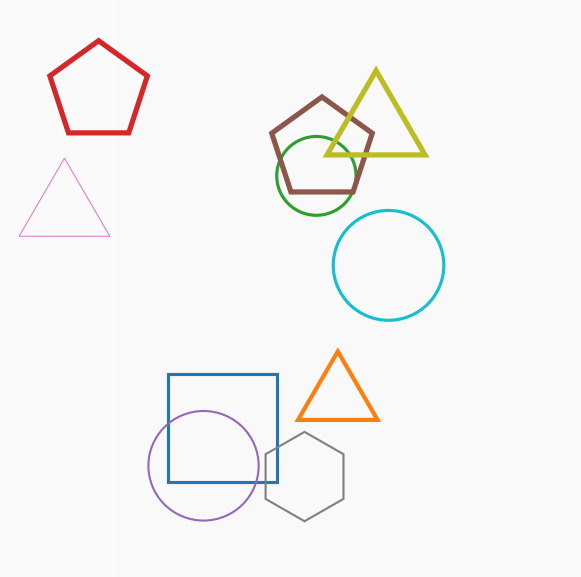[{"shape": "square", "thickness": 1.5, "radius": 0.47, "center": [0.383, 0.258]}, {"shape": "triangle", "thickness": 2, "radius": 0.4, "center": [0.581, 0.312]}, {"shape": "circle", "thickness": 1.5, "radius": 0.34, "center": [0.544, 0.695]}, {"shape": "pentagon", "thickness": 2.5, "radius": 0.44, "center": [0.17, 0.84]}, {"shape": "circle", "thickness": 1, "radius": 0.47, "center": [0.35, 0.193]}, {"shape": "pentagon", "thickness": 2.5, "radius": 0.45, "center": [0.554, 0.74]}, {"shape": "triangle", "thickness": 0.5, "radius": 0.45, "center": [0.111, 0.635]}, {"shape": "hexagon", "thickness": 1, "radius": 0.39, "center": [0.524, 0.174]}, {"shape": "triangle", "thickness": 2.5, "radius": 0.49, "center": [0.647, 0.78]}, {"shape": "circle", "thickness": 1.5, "radius": 0.48, "center": [0.668, 0.54]}]